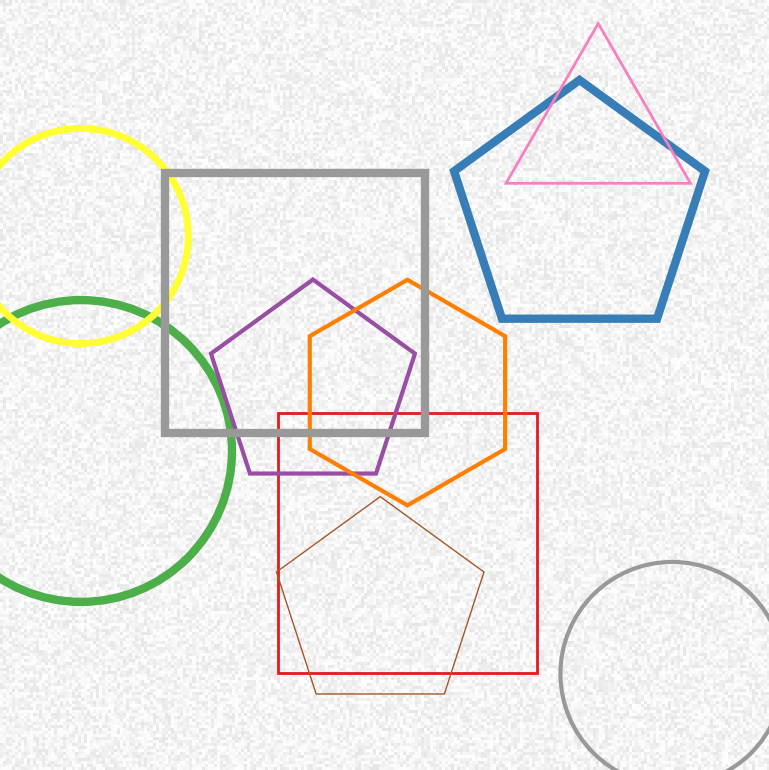[{"shape": "square", "thickness": 1, "radius": 0.84, "center": [0.529, 0.295]}, {"shape": "pentagon", "thickness": 3, "radius": 0.86, "center": [0.753, 0.725]}, {"shape": "circle", "thickness": 3, "radius": 0.98, "center": [0.105, 0.414]}, {"shape": "pentagon", "thickness": 1.5, "radius": 0.7, "center": [0.406, 0.498]}, {"shape": "hexagon", "thickness": 1.5, "radius": 0.73, "center": [0.529, 0.49]}, {"shape": "circle", "thickness": 2.5, "radius": 0.7, "center": [0.105, 0.694]}, {"shape": "pentagon", "thickness": 0.5, "radius": 0.71, "center": [0.494, 0.213]}, {"shape": "triangle", "thickness": 1, "radius": 0.69, "center": [0.777, 0.831]}, {"shape": "square", "thickness": 3, "radius": 0.84, "center": [0.383, 0.606]}, {"shape": "circle", "thickness": 1.5, "radius": 0.73, "center": [0.873, 0.125]}]